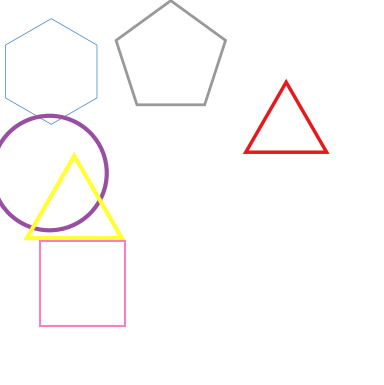[{"shape": "triangle", "thickness": 2.5, "radius": 0.61, "center": [0.743, 0.665]}, {"shape": "hexagon", "thickness": 0.5, "radius": 0.69, "center": [0.133, 0.814]}, {"shape": "circle", "thickness": 3, "radius": 0.74, "center": [0.129, 0.551]}, {"shape": "triangle", "thickness": 3, "radius": 0.71, "center": [0.193, 0.453]}, {"shape": "square", "thickness": 1.5, "radius": 0.55, "center": [0.214, 0.263]}, {"shape": "pentagon", "thickness": 2, "radius": 0.75, "center": [0.444, 0.849]}]